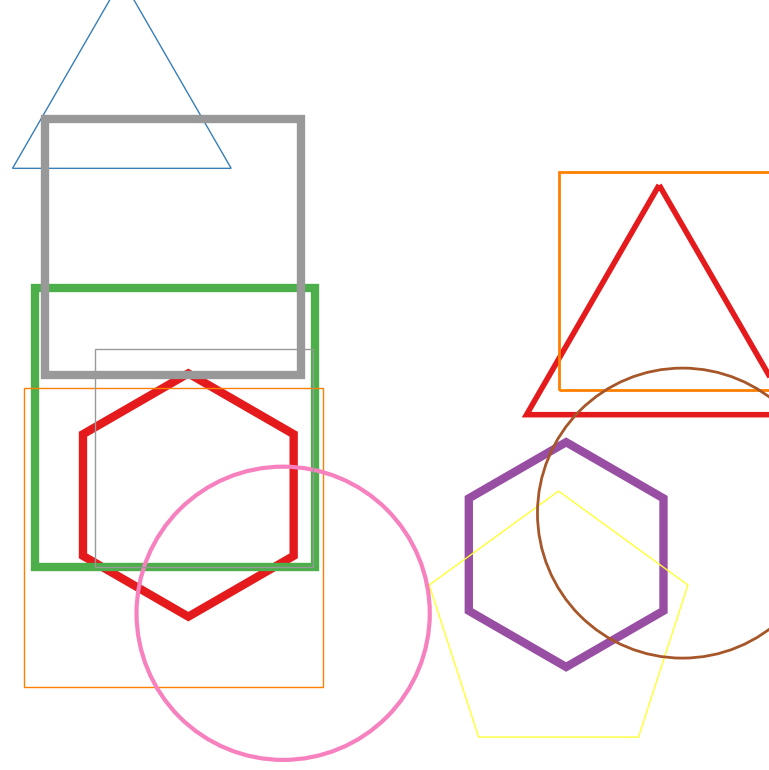[{"shape": "triangle", "thickness": 2, "radius": 0.99, "center": [0.856, 0.561]}, {"shape": "hexagon", "thickness": 3, "radius": 0.79, "center": [0.245, 0.357]}, {"shape": "triangle", "thickness": 0.5, "radius": 0.82, "center": [0.158, 0.863]}, {"shape": "square", "thickness": 3, "radius": 0.91, "center": [0.227, 0.445]}, {"shape": "hexagon", "thickness": 3, "radius": 0.73, "center": [0.735, 0.28]}, {"shape": "square", "thickness": 1, "radius": 0.71, "center": [0.868, 0.635]}, {"shape": "square", "thickness": 0.5, "radius": 0.97, "center": [0.225, 0.302]}, {"shape": "pentagon", "thickness": 0.5, "radius": 0.88, "center": [0.725, 0.186]}, {"shape": "circle", "thickness": 1, "radius": 0.94, "center": [0.886, 0.334]}, {"shape": "circle", "thickness": 1.5, "radius": 0.95, "center": [0.368, 0.204]}, {"shape": "square", "thickness": 3, "radius": 0.83, "center": [0.224, 0.679]}, {"shape": "square", "thickness": 0.5, "radius": 0.71, "center": [0.264, 0.406]}]